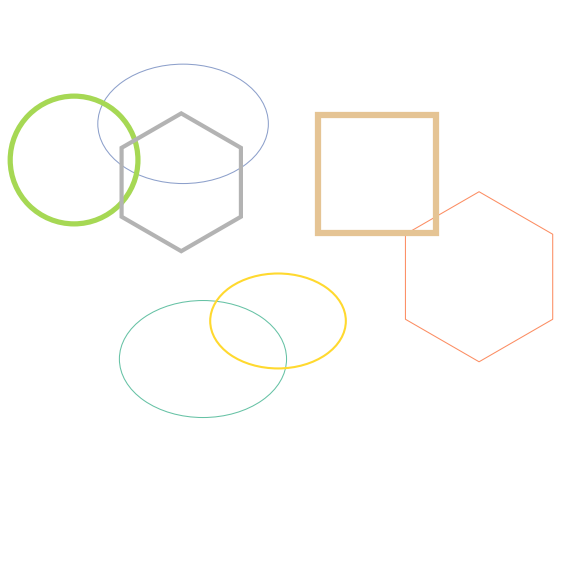[{"shape": "oval", "thickness": 0.5, "radius": 0.72, "center": [0.351, 0.377]}, {"shape": "hexagon", "thickness": 0.5, "radius": 0.74, "center": [0.83, 0.52]}, {"shape": "oval", "thickness": 0.5, "radius": 0.74, "center": [0.317, 0.785]}, {"shape": "circle", "thickness": 2.5, "radius": 0.55, "center": [0.128, 0.722]}, {"shape": "oval", "thickness": 1, "radius": 0.59, "center": [0.481, 0.443]}, {"shape": "square", "thickness": 3, "radius": 0.51, "center": [0.653, 0.697]}, {"shape": "hexagon", "thickness": 2, "radius": 0.6, "center": [0.314, 0.683]}]